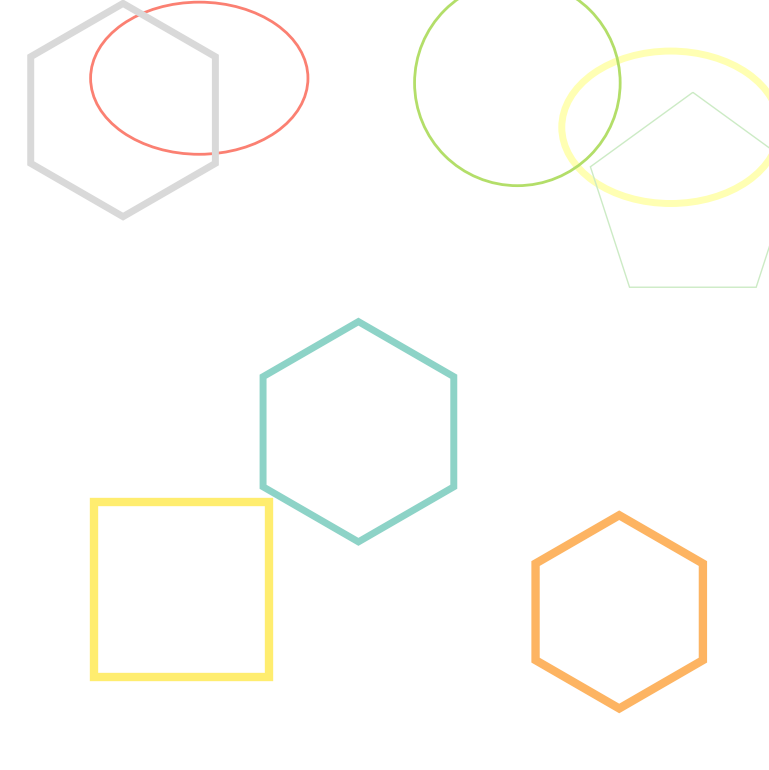[{"shape": "hexagon", "thickness": 2.5, "radius": 0.71, "center": [0.465, 0.439]}, {"shape": "oval", "thickness": 2.5, "radius": 0.71, "center": [0.871, 0.835]}, {"shape": "oval", "thickness": 1, "radius": 0.71, "center": [0.259, 0.898]}, {"shape": "hexagon", "thickness": 3, "radius": 0.63, "center": [0.804, 0.205]}, {"shape": "circle", "thickness": 1, "radius": 0.67, "center": [0.672, 0.892]}, {"shape": "hexagon", "thickness": 2.5, "radius": 0.69, "center": [0.16, 0.857]}, {"shape": "pentagon", "thickness": 0.5, "radius": 0.7, "center": [0.9, 0.74]}, {"shape": "square", "thickness": 3, "radius": 0.57, "center": [0.236, 0.234]}]